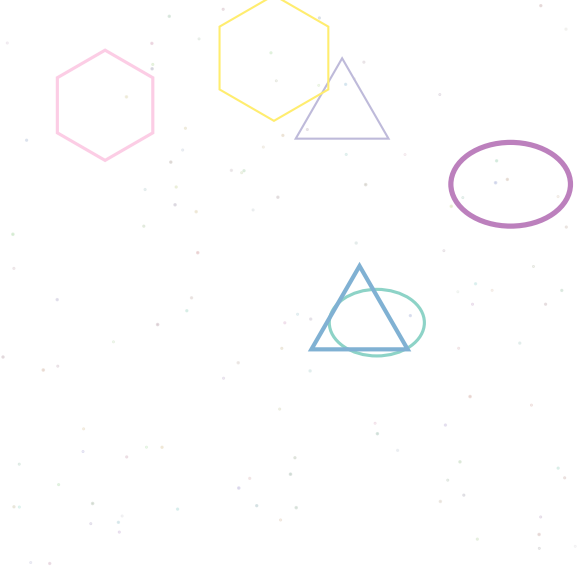[{"shape": "oval", "thickness": 1.5, "radius": 0.41, "center": [0.653, 0.44]}, {"shape": "triangle", "thickness": 1, "radius": 0.46, "center": [0.592, 0.805]}, {"shape": "triangle", "thickness": 2, "radius": 0.48, "center": [0.623, 0.442]}, {"shape": "hexagon", "thickness": 1.5, "radius": 0.48, "center": [0.182, 0.817]}, {"shape": "oval", "thickness": 2.5, "radius": 0.52, "center": [0.884, 0.68]}, {"shape": "hexagon", "thickness": 1, "radius": 0.54, "center": [0.474, 0.899]}]